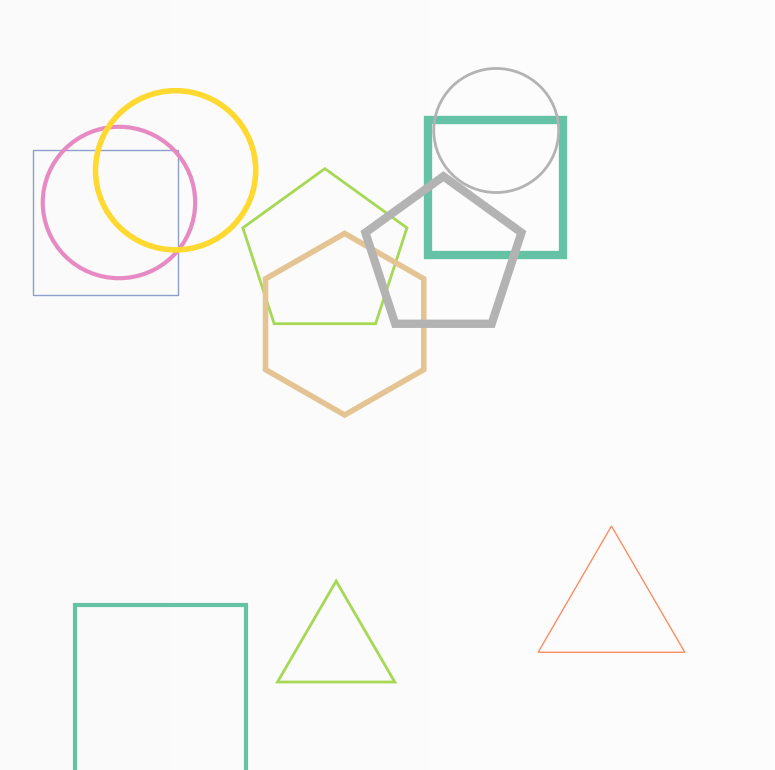[{"shape": "square", "thickness": 1.5, "radius": 0.55, "center": [0.207, 0.104]}, {"shape": "square", "thickness": 3, "radius": 0.44, "center": [0.639, 0.756]}, {"shape": "triangle", "thickness": 0.5, "radius": 0.55, "center": [0.789, 0.208]}, {"shape": "square", "thickness": 0.5, "radius": 0.47, "center": [0.136, 0.711]}, {"shape": "circle", "thickness": 1.5, "radius": 0.49, "center": [0.154, 0.737]}, {"shape": "triangle", "thickness": 1, "radius": 0.44, "center": [0.434, 0.158]}, {"shape": "pentagon", "thickness": 1, "radius": 0.56, "center": [0.419, 0.67]}, {"shape": "circle", "thickness": 2, "radius": 0.52, "center": [0.227, 0.779]}, {"shape": "hexagon", "thickness": 2, "radius": 0.59, "center": [0.445, 0.579]}, {"shape": "pentagon", "thickness": 3, "radius": 0.53, "center": [0.572, 0.665]}, {"shape": "circle", "thickness": 1, "radius": 0.4, "center": [0.64, 0.831]}]